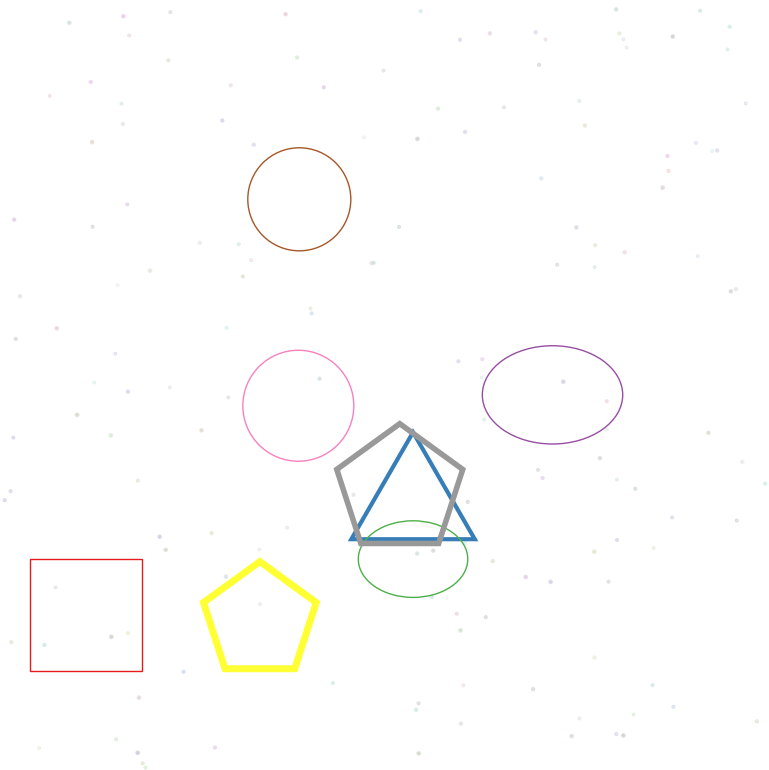[{"shape": "square", "thickness": 0.5, "radius": 0.36, "center": [0.112, 0.202]}, {"shape": "triangle", "thickness": 1.5, "radius": 0.46, "center": [0.536, 0.346]}, {"shape": "oval", "thickness": 0.5, "radius": 0.36, "center": [0.536, 0.274]}, {"shape": "oval", "thickness": 0.5, "radius": 0.46, "center": [0.718, 0.487]}, {"shape": "pentagon", "thickness": 2.5, "radius": 0.38, "center": [0.337, 0.194]}, {"shape": "circle", "thickness": 0.5, "radius": 0.33, "center": [0.389, 0.741]}, {"shape": "circle", "thickness": 0.5, "radius": 0.36, "center": [0.387, 0.473]}, {"shape": "pentagon", "thickness": 2, "radius": 0.43, "center": [0.519, 0.364]}]